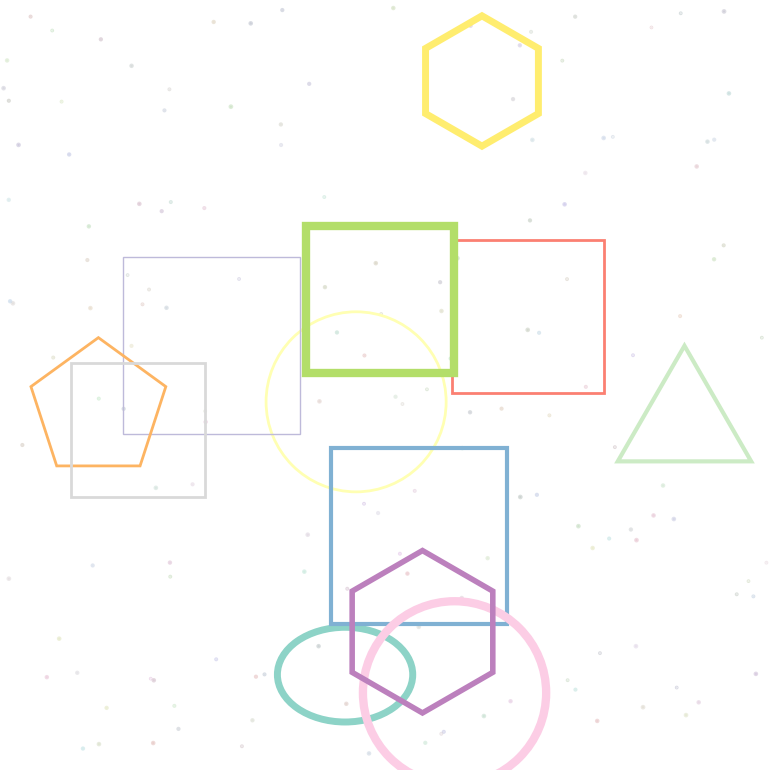[{"shape": "oval", "thickness": 2.5, "radius": 0.44, "center": [0.448, 0.124]}, {"shape": "circle", "thickness": 1, "radius": 0.58, "center": [0.462, 0.478]}, {"shape": "square", "thickness": 0.5, "radius": 0.57, "center": [0.274, 0.551]}, {"shape": "square", "thickness": 1, "radius": 0.49, "center": [0.685, 0.589]}, {"shape": "square", "thickness": 1.5, "radius": 0.57, "center": [0.544, 0.303]}, {"shape": "pentagon", "thickness": 1, "radius": 0.46, "center": [0.128, 0.469]}, {"shape": "square", "thickness": 3, "radius": 0.48, "center": [0.494, 0.611]}, {"shape": "circle", "thickness": 3, "radius": 0.59, "center": [0.59, 0.1]}, {"shape": "square", "thickness": 1, "radius": 0.43, "center": [0.179, 0.442]}, {"shape": "hexagon", "thickness": 2, "radius": 0.53, "center": [0.549, 0.18]}, {"shape": "triangle", "thickness": 1.5, "radius": 0.5, "center": [0.889, 0.451]}, {"shape": "hexagon", "thickness": 2.5, "radius": 0.42, "center": [0.626, 0.895]}]